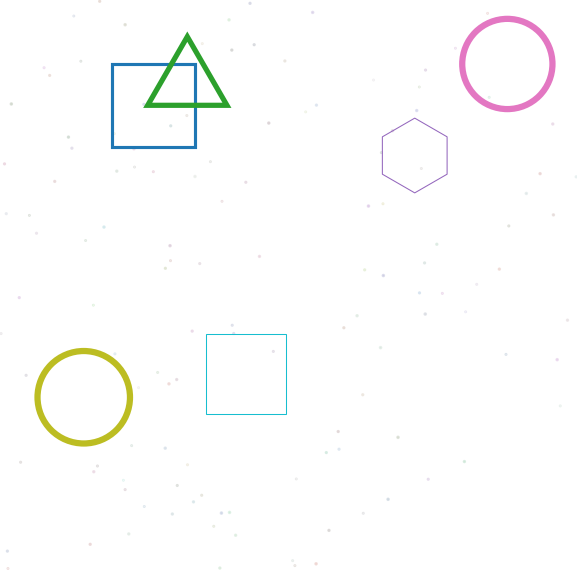[{"shape": "square", "thickness": 1.5, "radius": 0.36, "center": [0.265, 0.817]}, {"shape": "triangle", "thickness": 2.5, "radius": 0.4, "center": [0.324, 0.856]}, {"shape": "hexagon", "thickness": 0.5, "radius": 0.32, "center": [0.718, 0.73]}, {"shape": "circle", "thickness": 3, "radius": 0.39, "center": [0.879, 0.888]}, {"shape": "circle", "thickness": 3, "radius": 0.4, "center": [0.145, 0.311]}, {"shape": "square", "thickness": 0.5, "radius": 0.35, "center": [0.425, 0.351]}]